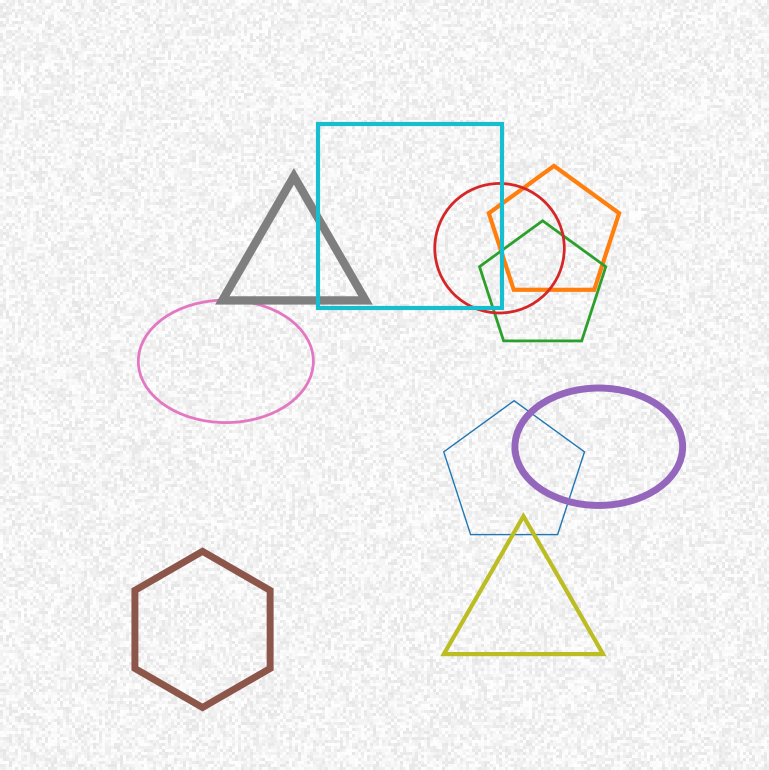[{"shape": "pentagon", "thickness": 0.5, "radius": 0.48, "center": [0.668, 0.383]}, {"shape": "pentagon", "thickness": 1.5, "radius": 0.44, "center": [0.719, 0.696]}, {"shape": "pentagon", "thickness": 1, "radius": 0.43, "center": [0.705, 0.627]}, {"shape": "circle", "thickness": 1, "radius": 0.42, "center": [0.649, 0.678]}, {"shape": "oval", "thickness": 2.5, "radius": 0.54, "center": [0.778, 0.42]}, {"shape": "hexagon", "thickness": 2.5, "radius": 0.51, "center": [0.263, 0.183]}, {"shape": "oval", "thickness": 1, "radius": 0.57, "center": [0.293, 0.531]}, {"shape": "triangle", "thickness": 3, "radius": 0.54, "center": [0.382, 0.664]}, {"shape": "triangle", "thickness": 1.5, "radius": 0.6, "center": [0.68, 0.21]}, {"shape": "square", "thickness": 1.5, "radius": 0.6, "center": [0.532, 0.719]}]